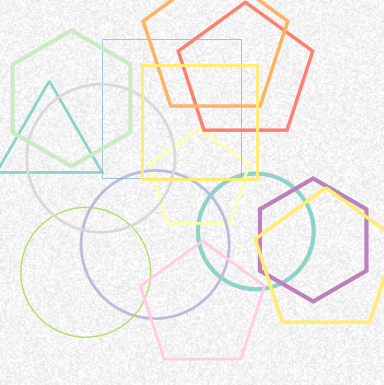[{"shape": "circle", "thickness": 3, "radius": 0.75, "center": [0.664, 0.399]}, {"shape": "triangle", "thickness": 2, "radius": 0.79, "center": [0.128, 0.631]}, {"shape": "pentagon", "thickness": 2, "radius": 0.68, "center": [0.517, 0.531]}, {"shape": "circle", "thickness": 2, "radius": 0.96, "center": [0.403, 0.365]}, {"shape": "pentagon", "thickness": 2.5, "radius": 0.92, "center": [0.638, 0.81]}, {"shape": "square", "thickness": 0.5, "radius": 0.9, "center": [0.445, 0.718]}, {"shape": "pentagon", "thickness": 2.5, "radius": 0.99, "center": [0.56, 0.884]}, {"shape": "circle", "thickness": 1, "radius": 0.84, "center": [0.223, 0.293]}, {"shape": "pentagon", "thickness": 2, "radius": 0.85, "center": [0.526, 0.205]}, {"shape": "circle", "thickness": 2, "radius": 0.96, "center": [0.262, 0.589]}, {"shape": "hexagon", "thickness": 3, "radius": 0.8, "center": [0.814, 0.377]}, {"shape": "hexagon", "thickness": 3, "radius": 0.88, "center": [0.186, 0.744]}, {"shape": "square", "thickness": 2, "radius": 0.74, "center": [0.519, 0.683]}, {"shape": "pentagon", "thickness": 2.5, "radius": 0.97, "center": [0.847, 0.319]}]